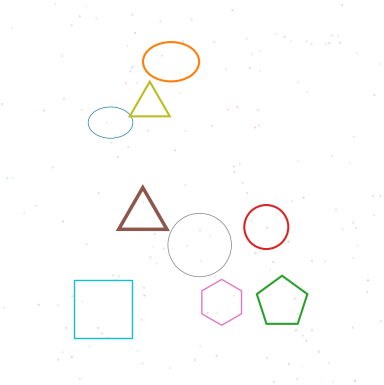[{"shape": "oval", "thickness": 0.5, "radius": 0.29, "center": [0.287, 0.682]}, {"shape": "oval", "thickness": 1.5, "radius": 0.36, "center": [0.444, 0.84]}, {"shape": "pentagon", "thickness": 1.5, "radius": 0.35, "center": [0.733, 0.215]}, {"shape": "circle", "thickness": 1.5, "radius": 0.29, "center": [0.692, 0.41]}, {"shape": "triangle", "thickness": 2.5, "radius": 0.36, "center": [0.371, 0.441]}, {"shape": "hexagon", "thickness": 1, "radius": 0.3, "center": [0.576, 0.215]}, {"shape": "circle", "thickness": 0.5, "radius": 0.41, "center": [0.519, 0.364]}, {"shape": "triangle", "thickness": 1.5, "radius": 0.3, "center": [0.389, 0.728]}, {"shape": "square", "thickness": 1, "radius": 0.38, "center": [0.267, 0.197]}]